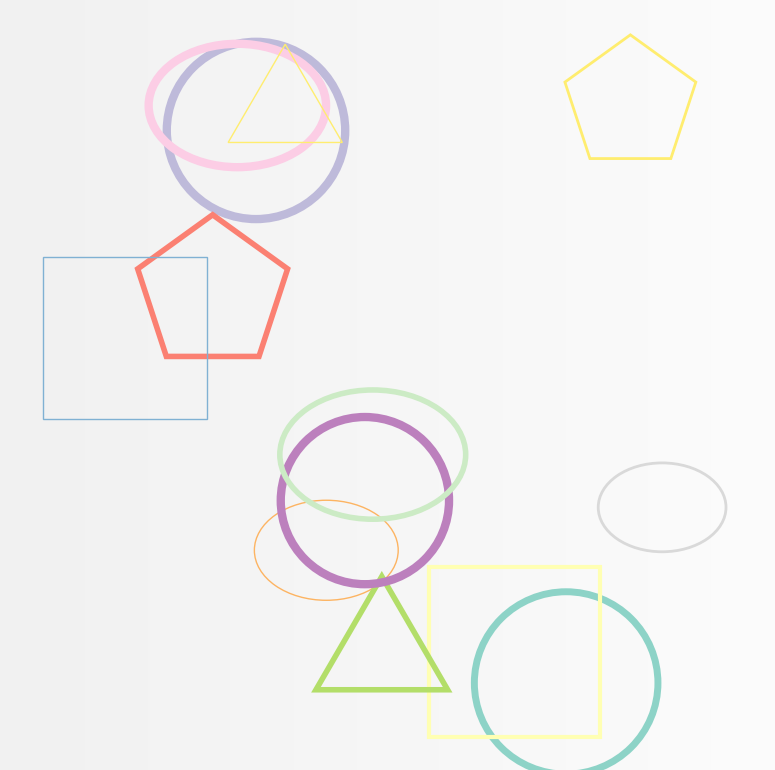[{"shape": "circle", "thickness": 2.5, "radius": 0.59, "center": [0.731, 0.113]}, {"shape": "square", "thickness": 1.5, "radius": 0.55, "center": [0.664, 0.153]}, {"shape": "circle", "thickness": 3, "radius": 0.58, "center": [0.33, 0.831]}, {"shape": "pentagon", "thickness": 2, "radius": 0.51, "center": [0.274, 0.619]}, {"shape": "square", "thickness": 0.5, "radius": 0.53, "center": [0.161, 0.56]}, {"shape": "oval", "thickness": 0.5, "radius": 0.46, "center": [0.421, 0.285]}, {"shape": "triangle", "thickness": 2, "radius": 0.49, "center": [0.493, 0.153]}, {"shape": "oval", "thickness": 3, "radius": 0.57, "center": [0.306, 0.863]}, {"shape": "oval", "thickness": 1, "radius": 0.41, "center": [0.854, 0.341]}, {"shape": "circle", "thickness": 3, "radius": 0.54, "center": [0.471, 0.35]}, {"shape": "oval", "thickness": 2, "radius": 0.6, "center": [0.481, 0.41]}, {"shape": "triangle", "thickness": 0.5, "radius": 0.43, "center": [0.368, 0.858]}, {"shape": "pentagon", "thickness": 1, "radius": 0.44, "center": [0.813, 0.866]}]